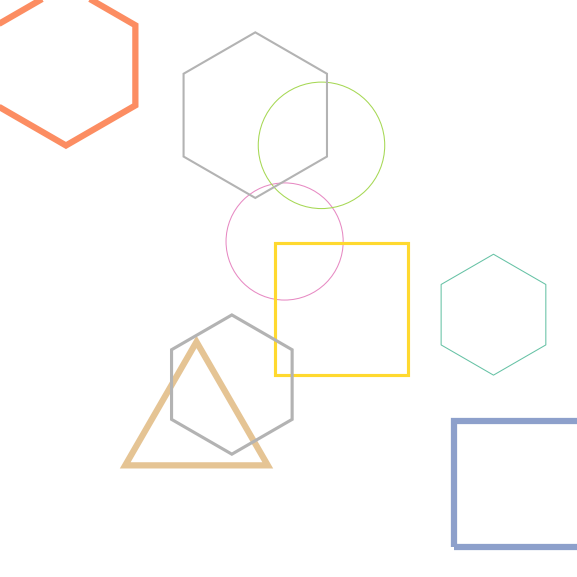[{"shape": "hexagon", "thickness": 0.5, "radius": 0.52, "center": [0.855, 0.454]}, {"shape": "hexagon", "thickness": 3, "radius": 0.69, "center": [0.114, 0.886]}, {"shape": "square", "thickness": 3, "radius": 0.55, "center": [0.895, 0.161]}, {"shape": "circle", "thickness": 0.5, "radius": 0.51, "center": [0.493, 0.581]}, {"shape": "circle", "thickness": 0.5, "radius": 0.55, "center": [0.557, 0.747]}, {"shape": "square", "thickness": 1.5, "radius": 0.57, "center": [0.592, 0.464]}, {"shape": "triangle", "thickness": 3, "radius": 0.71, "center": [0.34, 0.265]}, {"shape": "hexagon", "thickness": 1, "radius": 0.72, "center": [0.442, 0.8]}, {"shape": "hexagon", "thickness": 1.5, "radius": 0.6, "center": [0.401, 0.333]}]